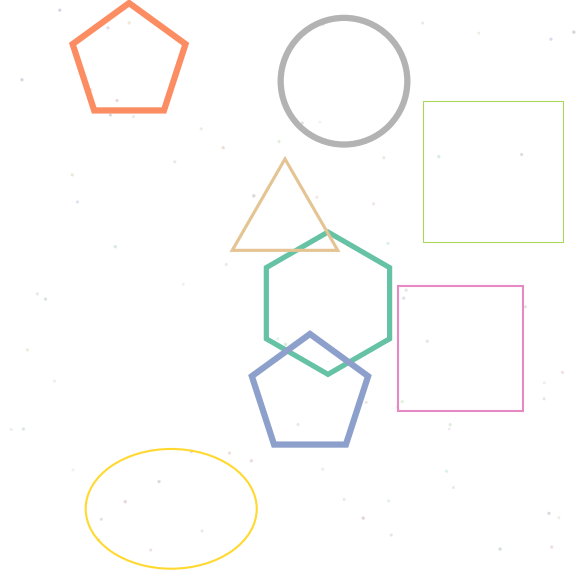[{"shape": "hexagon", "thickness": 2.5, "radius": 0.62, "center": [0.568, 0.474]}, {"shape": "pentagon", "thickness": 3, "radius": 0.51, "center": [0.223, 0.891]}, {"shape": "pentagon", "thickness": 3, "radius": 0.53, "center": [0.537, 0.315]}, {"shape": "square", "thickness": 1, "radius": 0.54, "center": [0.798, 0.395]}, {"shape": "square", "thickness": 0.5, "radius": 0.61, "center": [0.853, 0.702]}, {"shape": "oval", "thickness": 1, "radius": 0.74, "center": [0.296, 0.118]}, {"shape": "triangle", "thickness": 1.5, "radius": 0.53, "center": [0.493, 0.618]}, {"shape": "circle", "thickness": 3, "radius": 0.55, "center": [0.596, 0.859]}]